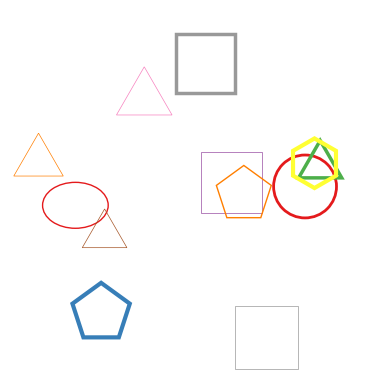[{"shape": "circle", "thickness": 2, "radius": 0.41, "center": [0.792, 0.516]}, {"shape": "oval", "thickness": 1, "radius": 0.43, "center": [0.196, 0.467]}, {"shape": "pentagon", "thickness": 3, "radius": 0.39, "center": [0.263, 0.187]}, {"shape": "triangle", "thickness": 2.5, "radius": 0.32, "center": [0.832, 0.57]}, {"shape": "square", "thickness": 0.5, "radius": 0.39, "center": [0.601, 0.526]}, {"shape": "triangle", "thickness": 0.5, "radius": 0.37, "center": [0.1, 0.58]}, {"shape": "pentagon", "thickness": 1, "radius": 0.37, "center": [0.633, 0.495]}, {"shape": "hexagon", "thickness": 3, "radius": 0.32, "center": [0.817, 0.576]}, {"shape": "triangle", "thickness": 0.5, "radius": 0.33, "center": [0.272, 0.39]}, {"shape": "triangle", "thickness": 0.5, "radius": 0.42, "center": [0.375, 0.743]}, {"shape": "square", "thickness": 0.5, "radius": 0.41, "center": [0.692, 0.124]}, {"shape": "square", "thickness": 2.5, "radius": 0.38, "center": [0.533, 0.835]}]